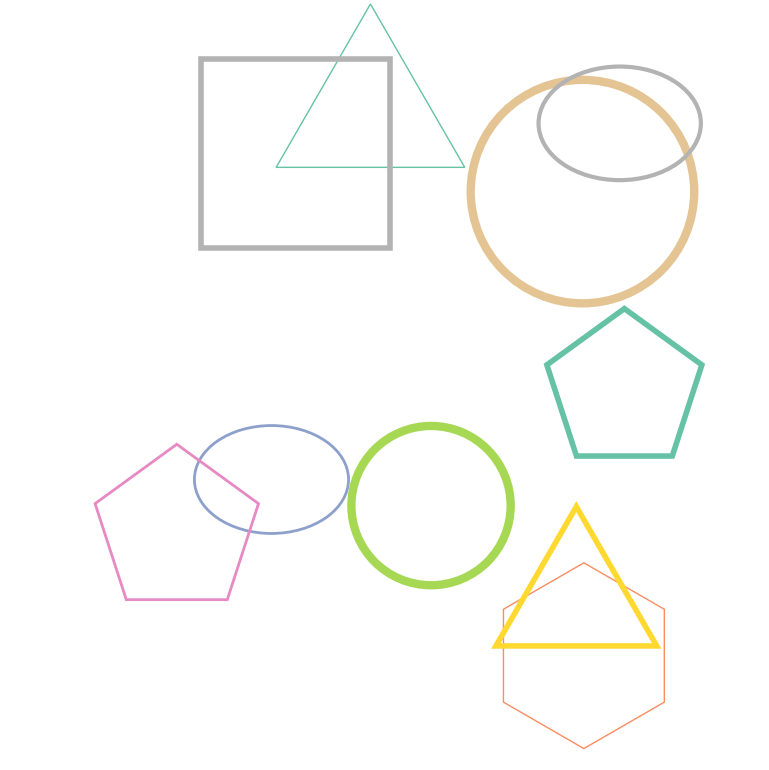[{"shape": "triangle", "thickness": 0.5, "radius": 0.71, "center": [0.481, 0.853]}, {"shape": "pentagon", "thickness": 2, "radius": 0.53, "center": [0.811, 0.493]}, {"shape": "hexagon", "thickness": 0.5, "radius": 0.6, "center": [0.758, 0.148]}, {"shape": "oval", "thickness": 1, "radius": 0.5, "center": [0.353, 0.377]}, {"shape": "pentagon", "thickness": 1, "radius": 0.56, "center": [0.23, 0.311]}, {"shape": "circle", "thickness": 3, "radius": 0.52, "center": [0.56, 0.343]}, {"shape": "triangle", "thickness": 2, "radius": 0.6, "center": [0.748, 0.221]}, {"shape": "circle", "thickness": 3, "radius": 0.73, "center": [0.756, 0.751]}, {"shape": "oval", "thickness": 1.5, "radius": 0.53, "center": [0.805, 0.84]}, {"shape": "square", "thickness": 2, "radius": 0.61, "center": [0.384, 0.801]}]